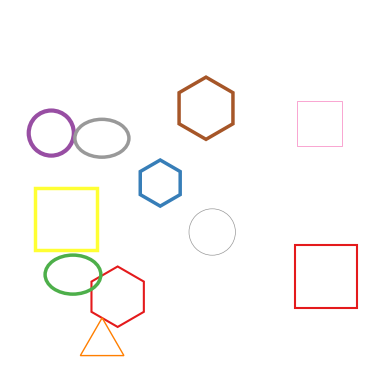[{"shape": "hexagon", "thickness": 1.5, "radius": 0.39, "center": [0.306, 0.229]}, {"shape": "square", "thickness": 1.5, "radius": 0.4, "center": [0.846, 0.282]}, {"shape": "hexagon", "thickness": 2.5, "radius": 0.3, "center": [0.416, 0.524]}, {"shape": "oval", "thickness": 2.5, "radius": 0.36, "center": [0.19, 0.287]}, {"shape": "circle", "thickness": 3, "radius": 0.29, "center": [0.133, 0.654]}, {"shape": "triangle", "thickness": 1, "radius": 0.33, "center": [0.265, 0.109]}, {"shape": "square", "thickness": 2.5, "radius": 0.4, "center": [0.171, 0.431]}, {"shape": "hexagon", "thickness": 2.5, "radius": 0.4, "center": [0.535, 0.719]}, {"shape": "square", "thickness": 0.5, "radius": 0.29, "center": [0.831, 0.68]}, {"shape": "oval", "thickness": 2.5, "radius": 0.35, "center": [0.265, 0.641]}, {"shape": "circle", "thickness": 0.5, "radius": 0.3, "center": [0.551, 0.397]}]